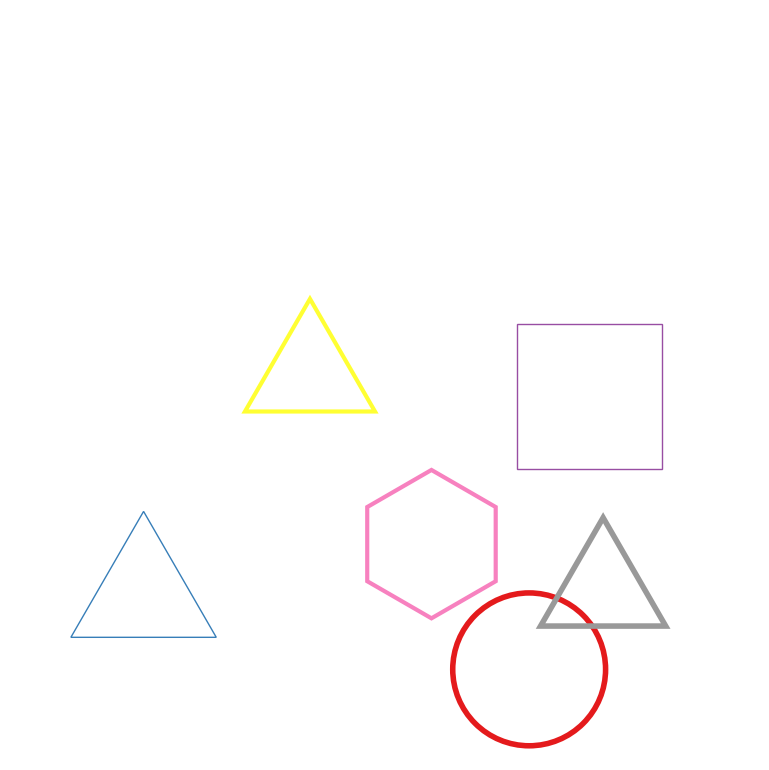[{"shape": "circle", "thickness": 2, "radius": 0.5, "center": [0.687, 0.131]}, {"shape": "triangle", "thickness": 0.5, "radius": 0.54, "center": [0.186, 0.227]}, {"shape": "square", "thickness": 0.5, "radius": 0.47, "center": [0.765, 0.485]}, {"shape": "triangle", "thickness": 1.5, "radius": 0.49, "center": [0.403, 0.514]}, {"shape": "hexagon", "thickness": 1.5, "radius": 0.48, "center": [0.56, 0.293]}, {"shape": "triangle", "thickness": 2, "radius": 0.47, "center": [0.783, 0.234]}]